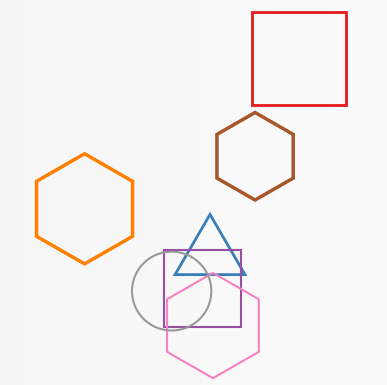[{"shape": "square", "thickness": 2, "radius": 0.61, "center": [0.772, 0.849]}, {"shape": "triangle", "thickness": 2, "radius": 0.52, "center": [0.542, 0.339]}, {"shape": "square", "thickness": 1.5, "radius": 0.5, "center": [0.522, 0.249]}, {"shape": "hexagon", "thickness": 2.5, "radius": 0.72, "center": [0.218, 0.458]}, {"shape": "hexagon", "thickness": 2.5, "radius": 0.57, "center": [0.658, 0.594]}, {"shape": "hexagon", "thickness": 1.5, "radius": 0.68, "center": [0.55, 0.154]}, {"shape": "circle", "thickness": 1.5, "radius": 0.51, "center": [0.443, 0.244]}]